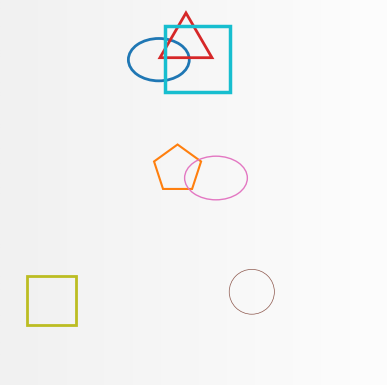[{"shape": "oval", "thickness": 2, "radius": 0.39, "center": [0.41, 0.845]}, {"shape": "pentagon", "thickness": 1.5, "radius": 0.32, "center": [0.458, 0.561]}, {"shape": "triangle", "thickness": 2, "radius": 0.39, "center": [0.48, 0.889]}, {"shape": "circle", "thickness": 0.5, "radius": 0.29, "center": [0.65, 0.242]}, {"shape": "oval", "thickness": 1, "radius": 0.4, "center": [0.557, 0.538]}, {"shape": "square", "thickness": 2, "radius": 0.32, "center": [0.132, 0.219]}, {"shape": "square", "thickness": 2.5, "radius": 0.43, "center": [0.51, 0.847]}]